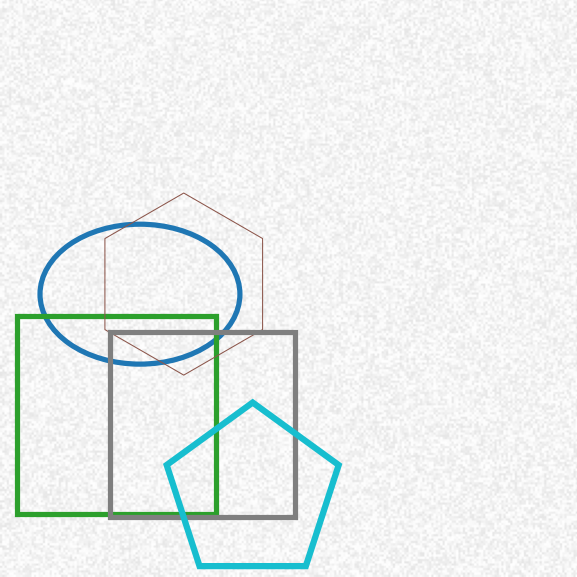[{"shape": "oval", "thickness": 2.5, "radius": 0.87, "center": [0.242, 0.49]}, {"shape": "square", "thickness": 2.5, "radius": 0.86, "center": [0.202, 0.281]}, {"shape": "hexagon", "thickness": 0.5, "radius": 0.79, "center": [0.318, 0.507]}, {"shape": "square", "thickness": 2.5, "radius": 0.8, "center": [0.351, 0.264]}, {"shape": "pentagon", "thickness": 3, "radius": 0.78, "center": [0.438, 0.146]}]